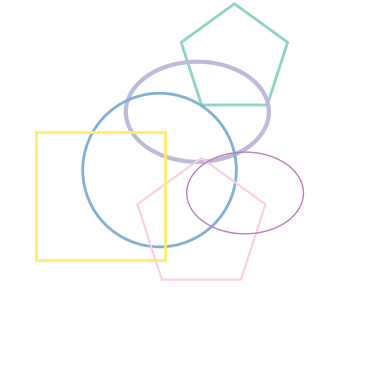[{"shape": "pentagon", "thickness": 2, "radius": 0.73, "center": [0.609, 0.845]}, {"shape": "oval", "thickness": 3, "radius": 0.93, "center": [0.513, 0.71]}, {"shape": "circle", "thickness": 2, "radius": 1.0, "center": [0.414, 0.558]}, {"shape": "pentagon", "thickness": 1.5, "radius": 0.87, "center": [0.523, 0.415]}, {"shape": "oval", "thickness": 1, "radius": 0.76, "center": [0.637, 0.499]}, {"shape": "square", "thickness": 2, "radius": 0.83, "center": [0.261, 0.491]}]